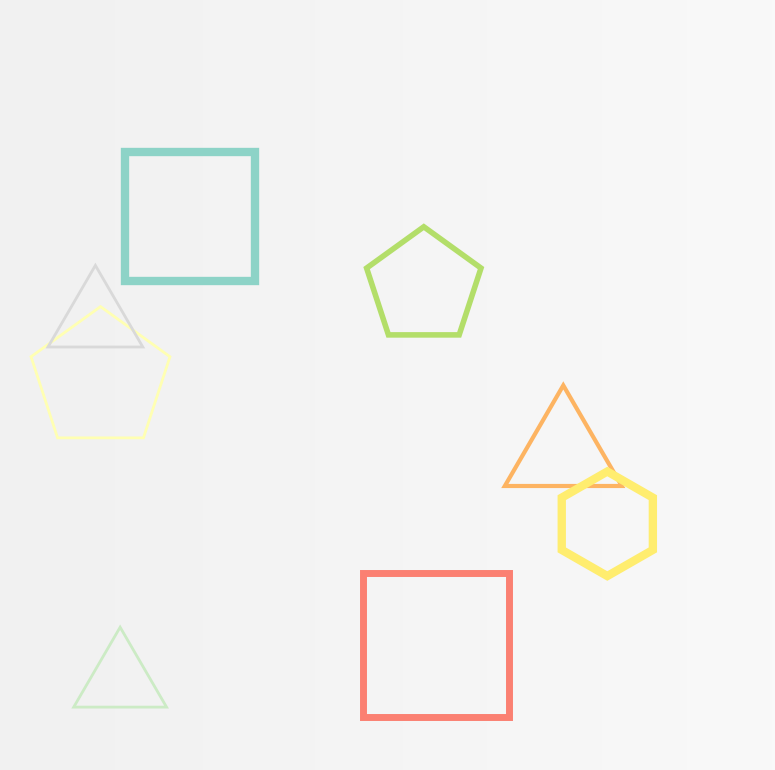[{"shape": "square", "thickness": 3, "radius": 0.42, "center": [0.246, 0.719]}, {"shape": "pentagon", "thickness": 1, "radius": 0.47, "center": [0.13, 0.508]}, {"shape": "square", "thickness": 2.5, "radius": 0.47, "center": [0.562, 0.163]}, {"shape": "triangle", "thickness": 1.5, "radius": 0.44, "center": [0.727, 0.412]}, {"shape": "pentagon", "thickness": 2, "radius": 0.39, "center": [0.547, 0.628]}, {"shape": "triangle", "thickness": 1, "radius": 0.35, "center": [0.123, 0.585]}, {"shape": "triangle", "thickness": 1, "radius": 0.35, "center": [0.155, 0.116]}, {"shape": "hexagon", "thickness": 3, "radius": 0.34, "center": [0.784, 0.32]}]